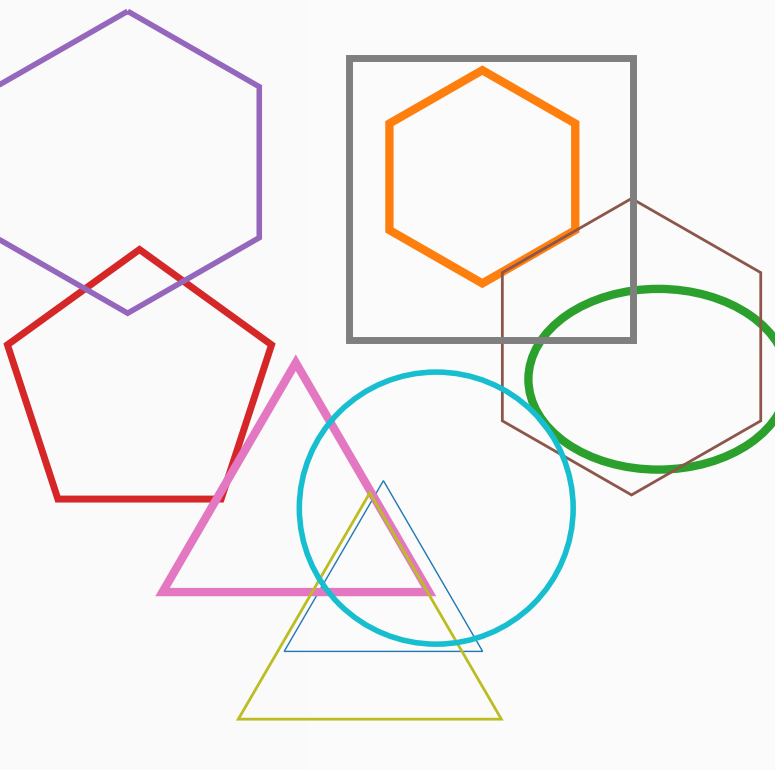[{"shape": "triangle", "thickness": 0.5, "radius": 0.74, "center": [0.495, 0.228]}, {"shape": "hexagon", "thickness": 3, "radius": 0.69, "center": [0.622, 0.77]}, {"shape": "oval", "thickness": 3, "radius": 0.84, "center": [0.849, 0.507]}, {"shape": "pentagon", "thickness": 2.5, "radius": 0.9, "center": [0.18, 0.497]}, {"shape": "hexagon", "thickness": 2, "radius": 0.98, "center": [0.165, 0.789]}, {"shape": "hexagon", "thickness": 1, "radius": 0.96, "center": [0.815, 0.55]}, {"shape": "triangle", "thickness": 3, "radius": 0.99, "center": [0.382, 0.33]}, {"shape": "square", "thickness": 2.5, "radius": 0.92, "center": [0.633, 0.741]}, {"shape": "triangle", "thickness": 1, "radius": 0.98, "center": [0.477, 0.164]}, {"shape": "circle", "thickness": 2, "radius": 0.88, "center": [0.563, 0.34]}]